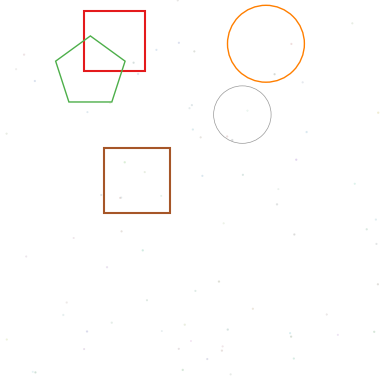[{"shape": "square", "thickness": 1.5, "radius": 0.39, "center": [0.297, 0.894]}, {"shape": "pentagon", "thickness": 1, "radius": 0.47, "center": [0.235, 0.812]}, {"shape": "circle", "thickness": 1, "radius": 0.5, "center": [0.691, 0.886]}, {"shape": "square", "thickness": 1.5, "radius": 0.42, "center": [0.356, 0.53]}, {"shape": "circle", "thickness": 0.5, "radius": 0.37, "center": [0.63, 0.702]}]